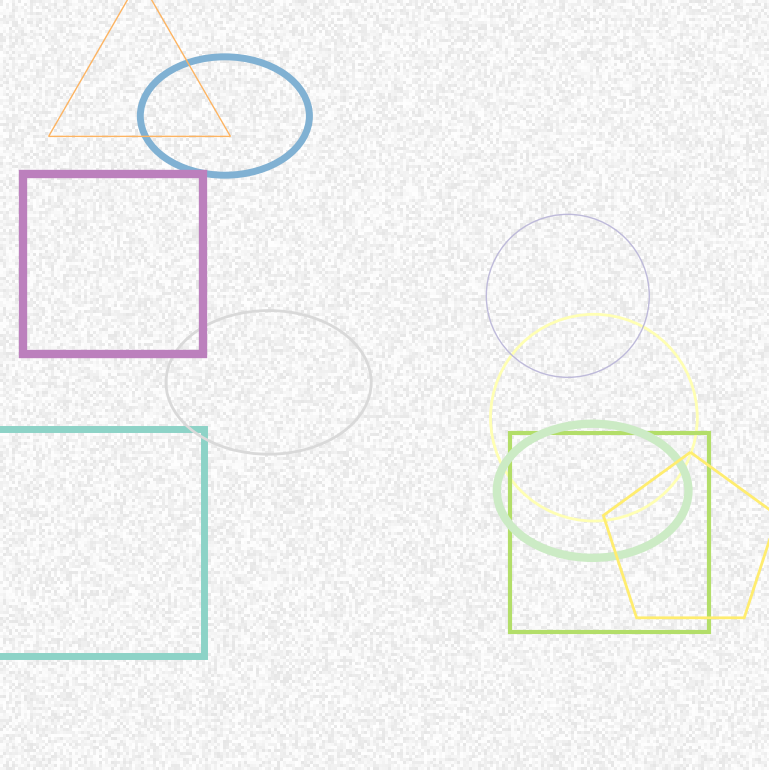[{"shape": "square", "thickness": 2.5, "radius": 0.74, "center": [0.118, 0.296]}, {"shape": "circle", "thickness": 1, "radius": 0.67, "center": [0.771, 0.458]}, {"shape": "circle", "thickness": 0.5, "radius": 0.53, "center": [0.737, 0.616]}, {"shape": "oval", "thickness": 2.5, "radius": 0.55, "center": [0.292, 0.849]}, {"shape": "triangle", "thickness": 0.5, "radius": 0.68, "center": [0.181, 0.891]}, {"shape": "square", "thickness": 1.5, "radius": 0.65, "center": [0.791, 0.308]}, {"shape": "oval", "thickness": 1, "radius": 0.67, "center": [0.349, 0.503]}, {"shape": "square", "thickness": 3, "radius": 0.58, "center": [0.147, 0.657]}, {"shape": "oval", "thickness": 3, "radius": 0.62, "center": [0.77, 0.363]}, {"shape": "pentagon", "thickness": 1, "radius": 0.59, "center": [0.897, 0.294]}]